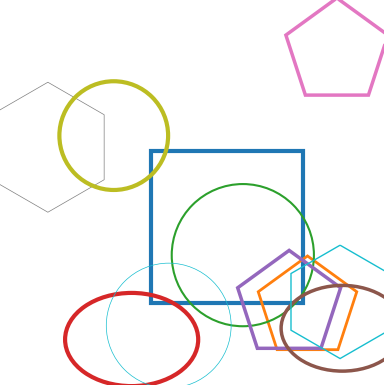[{"shape": "square", "thickness": 3, "radius": 0.99, "center": [0.589, 0.41]}, {"shape": "pentagon", "thickness": 2, "radius": 0.67, "center": [0.799, 0.201]}, {"shape": "circle", "thickness": 1.5, "radius": 0.92, "center": [0.631, 0.337]}, {"shape": "oval", "thickness": 3, "radius": 0.86, "center": [0.342, 0.118]}, {"shape": "pentagon", "thickness": 2.5, "radius": 0.7, "center": [0.751, 0.209]}, {"shape": "oval", "thickness": 2.5, "radius": 0.8, "center": [0.889, 0.147]}, {"shape": "pentagon", "thickness": 2.5, "radius": 0.7, "center": [0.875, 0.866]}, {"shape": "hexagon", "thickness": 0.5, "radius": 0.84, "center": [0.124, 0.618]}, {"shape": "circle", "thickness": 3, "radius": 0.71, "center": [0.295, 0.648]}, {"shape": "circle", "thickness": 0.5, "radius": 0.81, "center": [0.438, 0.154]}, {"shape": "hexagon", "thickness": 1, "radius": 0.74, "center": [0.883, 0.216]}]